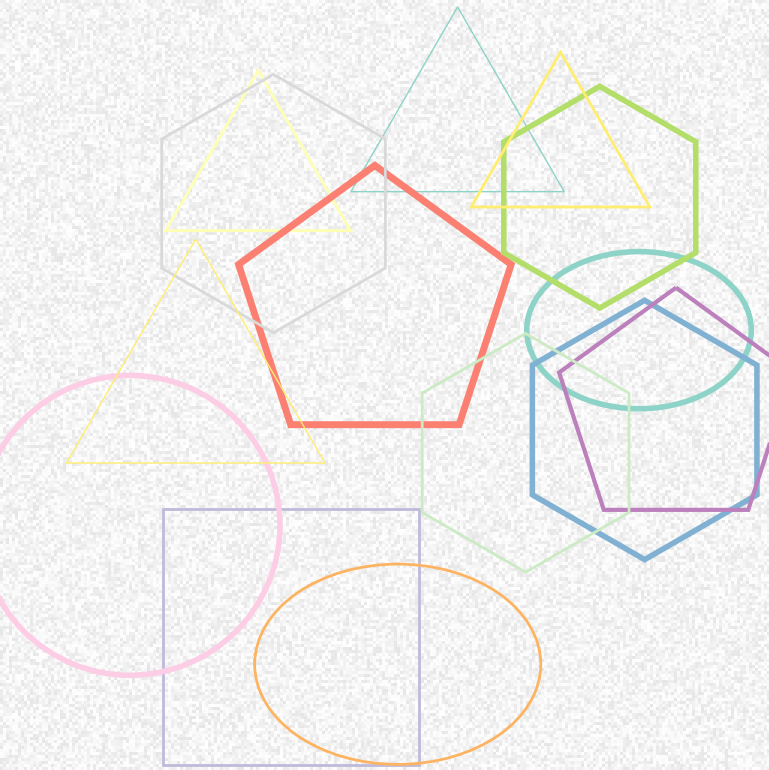[{"shape": "oval", "thickness": 2, "radius": 0.73, "center": [0.83, 0.571]}, {"shape": "triangle", "thickness": 0.5, "radius": 0.8, "center": [0.594, 0.831]}, {"shape": "triangle", "thickness": 1, "radius": 0.69, "center": [0.335, 0.77]}, {"shape": "square", "thickness": 1, "radius": 0.83, "center": [0.378, 0.173]}, {"shape": "pentagon", "thickness": 2.5, "radius": 0.93, "center": [0.487, 0.599]}, {"shape": "hexagon", "thickness": 2, "radius": 0.84, "center": [0.837, 0.442]}, {"shape": "oval", "thickness": 1, "radius": 0.93, "center": [0.517, 0.137]}, {"shape": "hexagon", "thickness": 2, "radius": 0.72, "center": [0.779, 0.744]}, {"shape": "circle", "thickness": 2, "radius": 0.97, "center": [0.169, 0.318]}, {"shape": "hexagon", "thickness": 1, "radius": 0.84, "center": [0.355, 0.736]}, {"shape": "pentagon", "thickness": 1.5, "radius": 0.8, "center": [0.878, 0.467]}, {"shape": "hexagon", "thickness": 1, "radius": 0.78, "center": [0.683, 0.412]}, {"shape": "triangle", "thickness": 1, "radius": 0.67, "center": [0.728, 0.798]}, {"shape": "triangle", "thickness": 0.5, "radius": 0.97, "center": [0.254, 0.496]}]